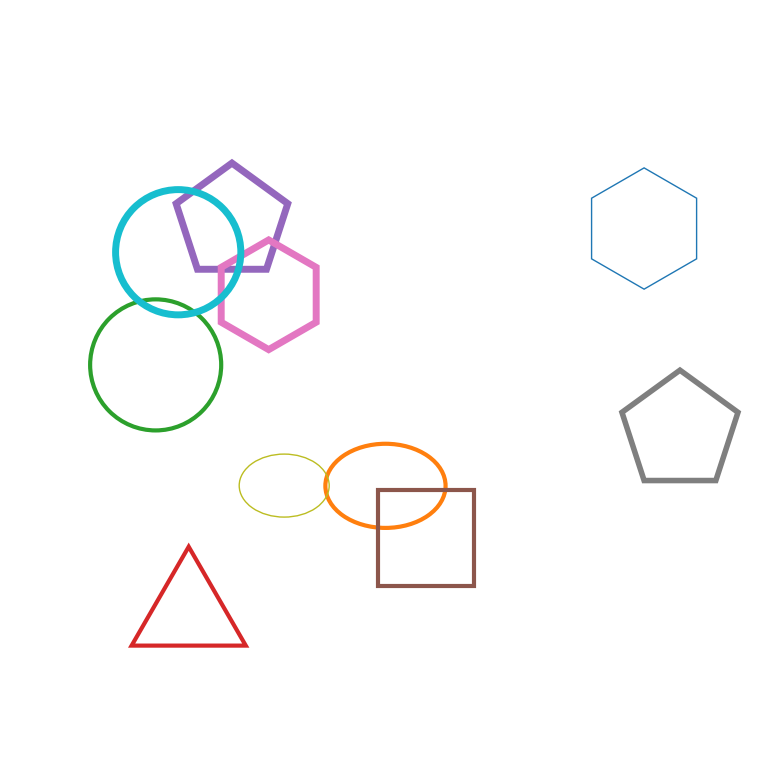[{"shape": "hexagon", "thickness": 0.5, "radius": 0.39, "center": [0.836, 0.703]}, {"shape": "oval", "thickness": 1.5, "radius": 0.39, "center": [0.501, 0.369]}, {"shape": "circle", "thickness": 1.5, "radius": 0.43, "center": [0.202, 0.526]}, {"shape": "triangle", "thickness": 1.5, "radius": 0.43, "center": [0.245, 0.204]}, {"shape": "pentagon", "thickness": 2.5, "radius": 0.38, "center": [0.301, 0.712]}, {"shape": "square", "thickness": 1.5, "radius": 0.31, "center": [0.553, 0.301]}, {"shape": "hexagon", "thickness": 2.5, "radius": 0.36, "center": [0.349, 0.617]}, {"shape": "pentagon", "thickness": 2, "radius": 0.4, "center": [0.883, 0.44]}, {"shape": "oval", "thickness": 0.5, "radius": 0.29, "center": [0.369, 0.369]}, {"shape": "circle", "thickness": 2.5, "radius": 0.41, "center": [0.231, 0.672]}]